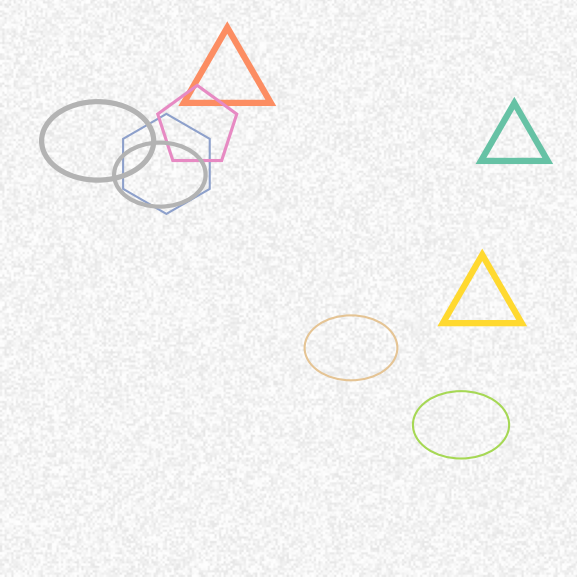[{"shape": "triangle", "thickness": 3, "radius": 0.33, "center": [0.891, 0.754]}, {"shape": "triangle", "thickness": 3, "radius": 0.44, "center": [0.394, 0.864]}, {"shape": "hexagon", "thickness": 1, "radius": 0.43, "center": [0.288, 0.715]}, {"shape": "pentagon", "thickness": 1.5, "radius": 0.36, "center": [0.342, 0.779]}, {"shape": "oval", "thickness": 1, "radius": 0.42, "center": [0.798, 0.263]}, {"shape": "triangle", "thickness": 3, "radius": 0.39, "center": [0.835, 0.479]}, {"shape": "oval", "thickness": 1, "radius": 0.4, "center": [0.608, 0.397]}, {"shape": "oval", "thickness": 2, "radius": 0.4, "center": [0.277, 0.697]}, {"shape": "oval", "thickness": 2.5, "radius": 0.49, "center": [0.169, 0.755]}]